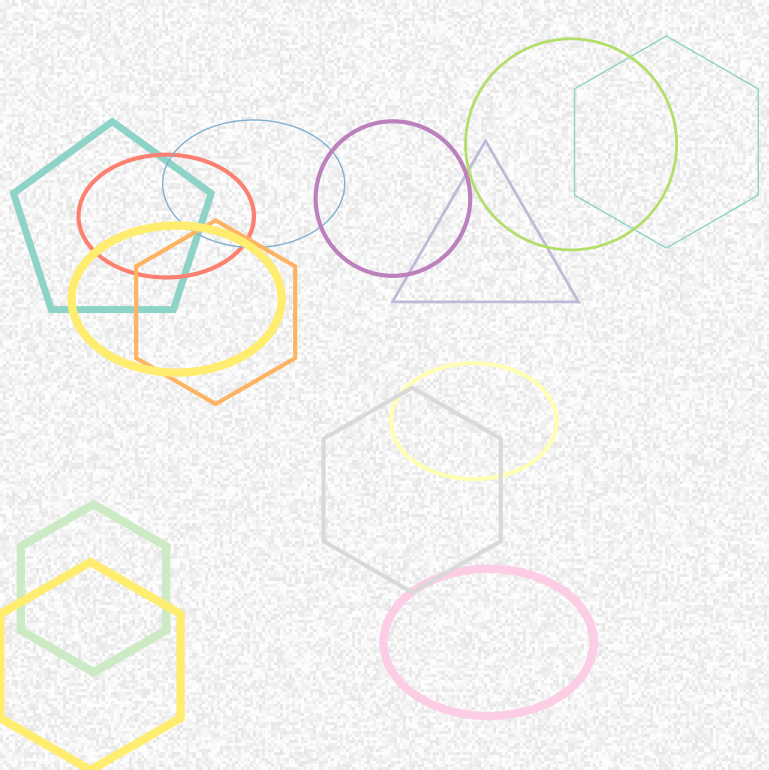[{"shape": "pentagon", "thickness": 2.5, "radius": 0.67, "center": [0.146, 0.707]}, {"shape": "hexagon", "thickness": 0.5, "radius": 0.69, "center": [0.865, 0.816]}, {"shape": "oval", "thickness": 1.5, "radius": 0.54, "center": [0.615, 0.453]}, {"shape": "triangle", "thickness": 1, "radius": 0.7, "center": [0.631, 0.678]}, {"shape": "oval", "thickness": 1.5, "radius": 0.57, "center": [0.216, 0.719]}, {"shape": "oval", "thickness": 0.5, "radius": 0.59, "center": [0.329, 0.761]}, {"shape": "hexagon", "thickness": 1.5, "radius": 0.6, "center": [0.28, 0.595]}, {"shape": "circle", "thickness": 1, "radius": 0.69, "center": [0.742, 0.813]}, {"shape": "oval", "thickness": 3, "radius": 0.68, "center": [0.635, 0.166]}, {"shape": "hexagon", "thickness": 1.5, "radius": 0.66, "center": [0.535, 0.364]}, {"shape": "circle", "thickness": 1.5, "radius": 0.5, "center": [0.51, 0.742]}, {"shape": "hexagon", "thickness": 3, "radius": 0.55, "center": [0.121, 0.236]}, {"shape": "oval", "thickness": 3, "radius": 0.68, "center": [0.229, 0.612]}, {"shape": "hexagon", "thickness": 3, "radius": 0.68, "center": [0.117, 0.135]}]